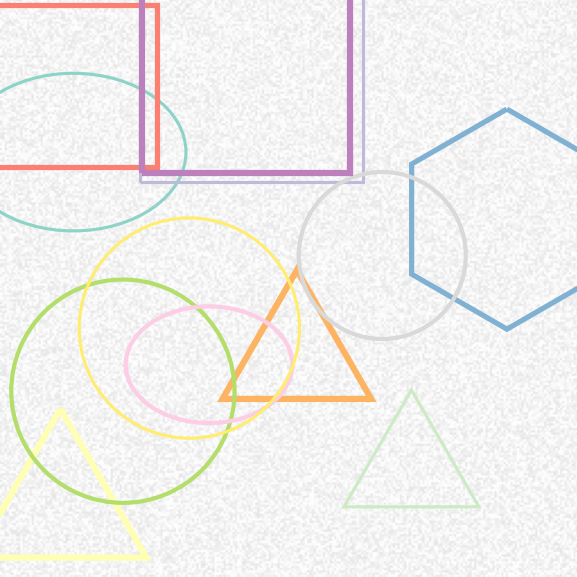[{"shape": "oval", "thickness": 1.5, "radius": 0.97, "center": [0.127, 0.736]}, {"shape": "triangle", "thickness": 3, "radius": 0.86, "center": [0.105, 0.12]}, {"shape": "square", "thickness": 1.5, "radius": 0.97, "center": [0.436, 0.877]}, {"shape": "square", "thickness": 2.5, "radius": 0.7, "center": [0.131, 0.85]}, {"shape": "hexagon", "thickness": 2.5, "radius": 0.95, "center": [0.878, 0.62]}, {"shape": "triangle", "thickness": 3, "radius": 0.74, "center": [0.514, 0.383]}, {"shape": "circle", "thickness": 2, "radius": 0.97, "center": [0.213, 0.322]}, {"shape": "oval", "thickness": 2, "radius": 0.72, "center": [0.362, 0.368]}, {"shape": "circle", "thickness": 2, "radius": 0.72, "center": [0.662, 0.557]}, {"shape": "square", "thickness": 3, "radius": 0.9, "center": [0.426, 0.879]}, {"shape": "triangle", "thickness": 1.5, "radius": 0.67, "center": [0.712, 0.189]}, {"shape": "circle", "thickness": 1.5, "radius": 0.95, "center": [0.328, 0.431]}]